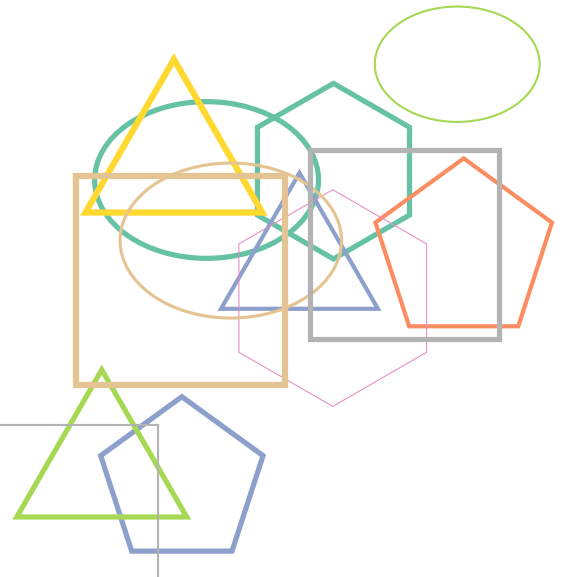[{"shape": "hexagon", "thickness": 2.5, "radius": 0.76, "center": [0.577, 0.703]}, {"shape": "oval", "thickness": 2.5, "radius": 0.97, "center": [0.358, 0.687]}, {"shape": "pentagon", "thickness": 2, "radius": 0.8, "center": [0.803, 0.564]}, {"shape": "pentagon", "thickness": 2.5, "radius": 0.74, "center": [0.315, 0.164]}, {"shape": "triangle", "thickness": 2, "radius": 0.78, "center": [0.519, 0.543]}, {"shape": "hexagon", "thickness": 0.5, "radius": 0.94, "center": [0.576, 0.483]}, {"shape": "triangle", "thickness": 2.5, "radius": 0.85, "center": [0.176, 0.189]}, {"shape": "oval", "thickness": 1, "radius": 0.71, "center": [0.792, 0.888]}, {"shape": "triangle", "thickness": 3, "radius": 0.88, "center": [0.301, 0.72]}, {"shape": "square", "thickness": 3, "radius": 0.91, "center": [0.313, 0.514]}, {"shape": "oval", "thickness": 1.5, "radius": 0.96, "center": [0.4, 0.583]}, {"shape": "square", "thickness": 2.5, "radius": 0.82, "center": [0.7, 0.576]}, {"shape": "square", "thickness": 1, "radius": 0.79, "center": [0.116, 0.106]}]